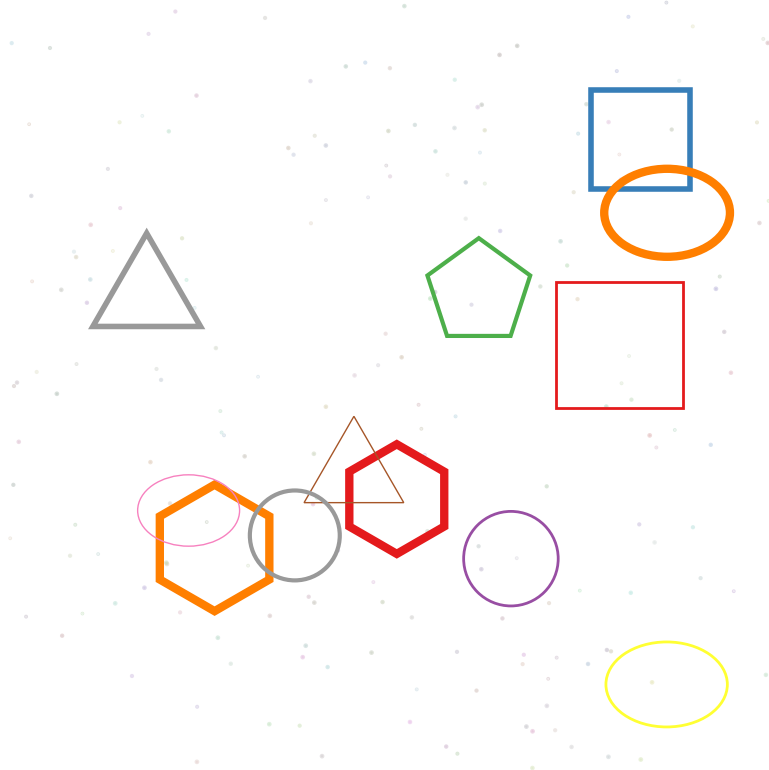[{"shape": "square", "thickness": 1, "radius": 0.41, "center": [0.804, 0.552]}, {"shape": "hexagon", "thickness": 3, "radius": 0.36, "center": [0.515, 0.352]}, {"shape": "square", "thickness": 2, "radius": 0.32, "center": [0.832, 0.819]}, {"shape": "pentagon", "thickness": 1.5, "radius": 0.35, "center": [0.622, 0.621]}, {"shape": "circle", "thickness": 1, "radius": 0.31, "center": [0.664, 0.274]}, {"shape": "oval", "thickness": 3, "radius": 0.41, "center": [0.866, 0.724]}, {"shape": "hexagon", "thickness": 3, "radius": 0.41, "center": [0.279, 0.288]}, {"shape": "oval", "thickness": 1, "radius": 0.39, "center": [0.866, 0.111]}, {"shape": "triangle", "thickness": 0.5, "radius": 0.37, "center": [0.46, 0.385]}, {"shape": "oval", "thickness": 0.5, "radius": 0.33, "center": [0.245, 0.337]}, {"shape": "circle", "thickness": 1.5, "radius": 0.29, "center": [0.383, 0.305]}, {"shape": "triangle", "thickness": 2, "radius": 0.4, "center": [0.19, 0.616]}]